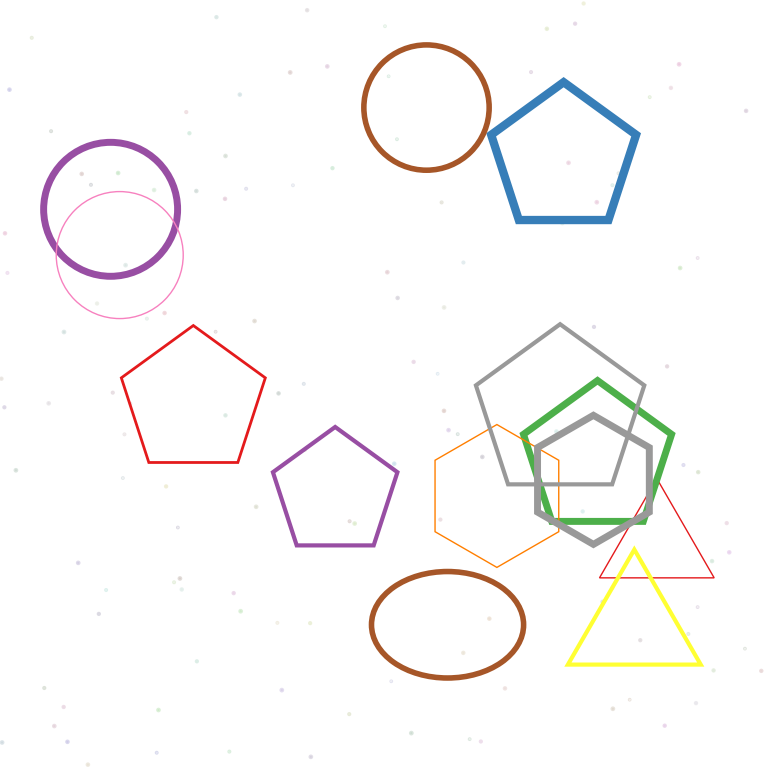[{"shape": "triangle", "thickness": 0.5, "radius": 0.43, "center": [0.853, 0.293]}, {"shape": "pentagon", "thickness": 1, "radius": 0.49, "center": [0.251, 0.479]}, {"shape": "pentagon", "thickness": 3, "radius": 0.49, "center": [0.732, 0.794]}, {"shape": "pentagon", "thickness": 2.5, "radius": 0.51, "center": [0.776, 0.405]}, {"shape": "pentagon", "thickness": 1.5, "radius": 0.43, "center": [0.435, 0.36]}, {"shape": "circle", "thickness": 2.5, "radius": 0.43, "center": [0.144, 0.728]}, {"shape": "hexagon", "thickness": 0.5, "radius": 0.46, "center": [0.645, 0.356]}, {"shape": "triangle", "thickness": 1.5, "radius": 0.5, "center": [0.824, 0.187]}, {"shape": "oval", "thickness": 2, "radius": 0.49, "center": [0.581, 0.189]}, {"shape": "circle", "thickness": 2, "radius": 0.41, "center": [0.554, 0.86]}, {"shape": "circle", "thickness": 0.5, "radius": 0.41, "center": [0.155, 0.669]}, {"shape": "pentagon", "thickness": 1.5, "radius": 0.57, "center": [0.727, 0.464]}, {"shape": "hexagon", "thickness": 2.5, "radius": 0.42, "center": [0.771, 0.377]}]